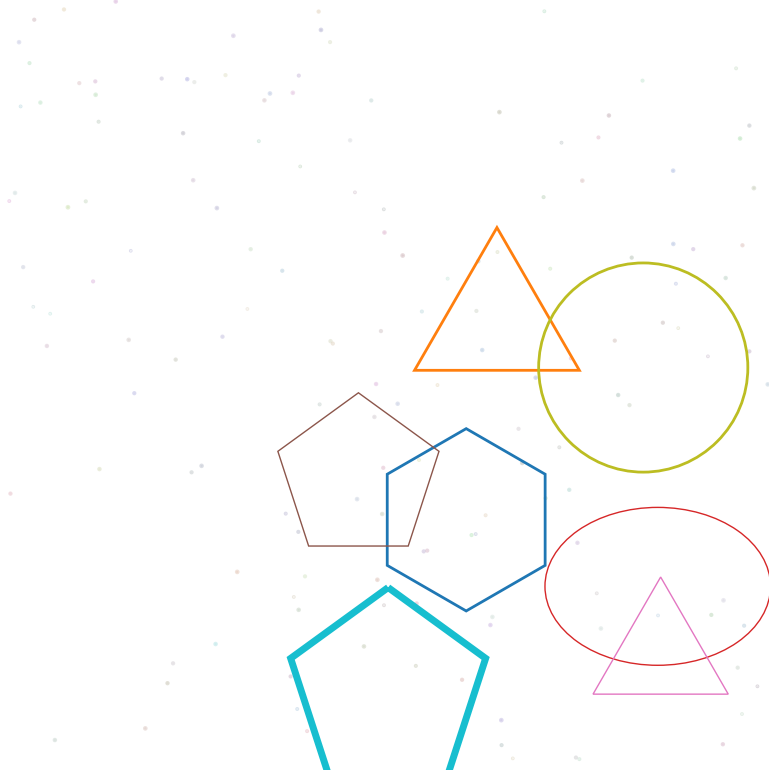[{"shape": "hexagon", "thickness": 1, "radius": 0.59, "center": [0.605, 0.325]}, {"shape": "triangle", "thickness": 1, "radius": 0.62, "center": [0.645, 0.581]}, {"shape": "oval", "thickness": 0.5, "radius": 0.73, "center": [0.854, 0.239]}, {"shape": "pentagon", "thickness": 0.5, "radius": 0.55, "center": [0.465, 0.38]}, {"shape": "triangle", "thickness": 0.5, "radius": 0.51, "center": [0.858, 0.149]}, {"shape": "circle", "thickness": 1, "radius": 0.68, "center": [0.835, 0.523]}, {"shape": "pentagon", "thickness": 2.5, "radius": 0.67, "center": [0.504, 0.104]}]